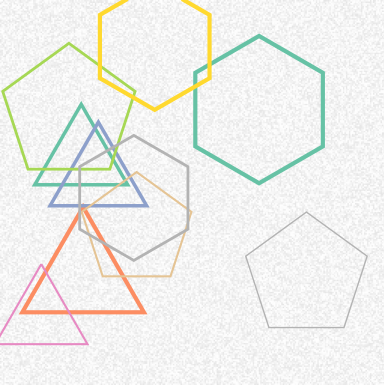[{"shape": "hexagon", "thickness": 3, "radius": 0.96, "center": [0.673, 0.715]}, {"shape": "triangle", "thickness": 2.5, "radius": 0.7, "center": [0.211, 0.59]}, {"shape": "triangle", "thickness": 3, "radius": 0.91, "center": [0.216, 0.28]}, {"shape": "triangle", "thickness": 2.5, "radius": 0.72, "center": [0.255, 0.538]}, {"shape": "triangle", "thickness": 1.5, "radius": 0.69, "center": [0.107, 0.175]}, {"shape": "pentagon", "thickness": 2, "radius": 0.9, "center": [0.179, 0.707]}, {"shape": "hexagon", "thickness": 3, "radius": 0.82, "center": [0.402, 0.879]}, {"shape": "pentagon", "thickness": 1.5, "radius": 0.75, "center": [0.355, 0.403]}, {"shape": "pentagon", "thickness": 1, "radius": 0.83, "center": [0.796, 0.283]}, {"shape": "hexagon", "thickness": 2, "radius": 0.81, "center": [0.348, 0.486]}]